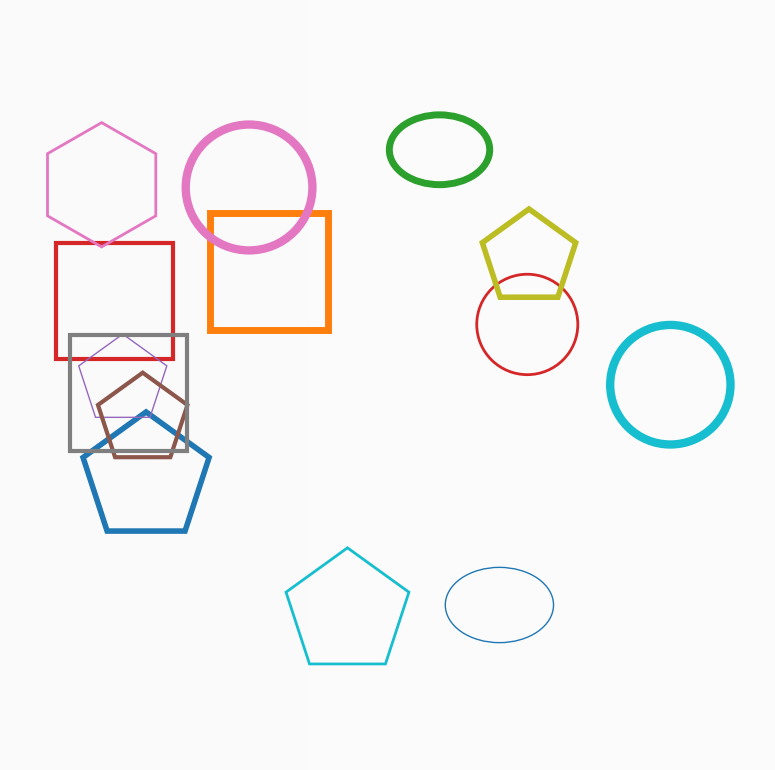[{"shape": "pentagon", "thickness": 2, "radius": 0.43, "center": [0.188, 0.379]}, {"shape": "oval", "thickness": 0.5, "radius": 0.35, "center": [0.644, 0.214]}, {"shape": "square", "thickness": 2.5, "radius": 0.38, "center": [0.347, 0.647]}, {"shape": "oval", "thickness": 2.5, "radius": 0.32, "center": [0.567, 0.806]}, {"shape": "circle", "thickness": 1, "radius": 0.33, "center": [0.68, 0.579]}, {"shape": "square", "thickness": 1.5, "radius": 0.38, "center": [0.148, 0.609]}, {"shape": "pentagon", "thickness": 0.5, "radius": 0.3, "center": [0.158, 0.506]}, {"shape": "pentagon", "thickness": 1.5, "radius": 0.3, "center": [0.184, 0.455]}, {"shape": "circle", "thickness": 3, "radius": 0.41, "center": [0.321, 0.757]}, {"shape": "hexagon", "thickness": 1, "radius": 0.4, "center": [0.131, 0.76]}, {"shape": "square", "thickness": 1.5, "radius": 0.38, "center": [0.166, 0.489]}, {"shape": "pentagon", "thickness": 2, "radius": 0.32, "center": [0.683, 0.665]}, {"shape": "pentagon", "thickness": 1, "radius": 0.42, "center": [0.448, 0.205]}, {"shape": "circle", "thickness": 3, "radius": 0.39, "center": [0.865, 0.5]}]